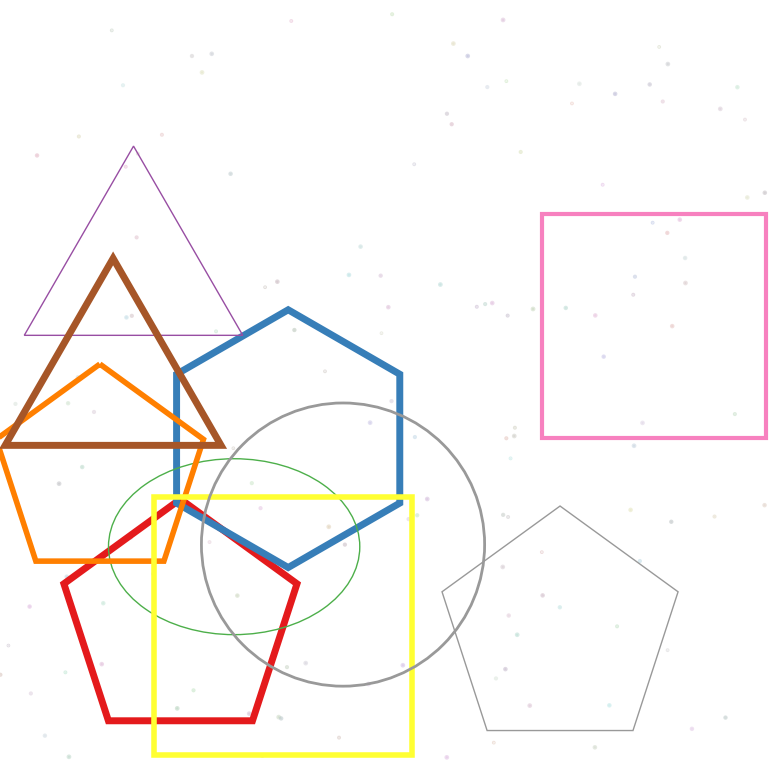[{"shape": "pentagon", "thickness": 2.5, "radius": 0.8, "center": [0.234, 0.193]}, {"shape": "hexagon", "thickness": 2.5, "radius": 0.84, "center": [0.374, 0.43]}, {"shape": "oval", "thickness": 0.5, "radius": 0.82, "center": [0.304, 0.29]}, {"shape": "triangle", "thickness": 0.5, "radius": 0.82, "center": [0.173, 0.646]}, {"shape": "pentagon", "thickness": 2, "radius": 0.71, "center": [0.13, 0.386]}, {"shape": "square", "thickness": 2, "radius": 0.84, "center": [0.367, 0.187]}, {"shape": "triangle", "thickness": 2.5, "radius": 0.81, "center": [0.147, 0.503]}, {"shape": "square", "thickness": 1.5, "radius": 0.73, "center": [0.849, 0.576]}, {"shape": "pentagon", "thickness": 0.5, "radius": 0.81, "center": [0.727, 0.182]}, {"shape": "circle", "thickness": 1, "radius": 0.92, "center": [0.445, 0.293]}]